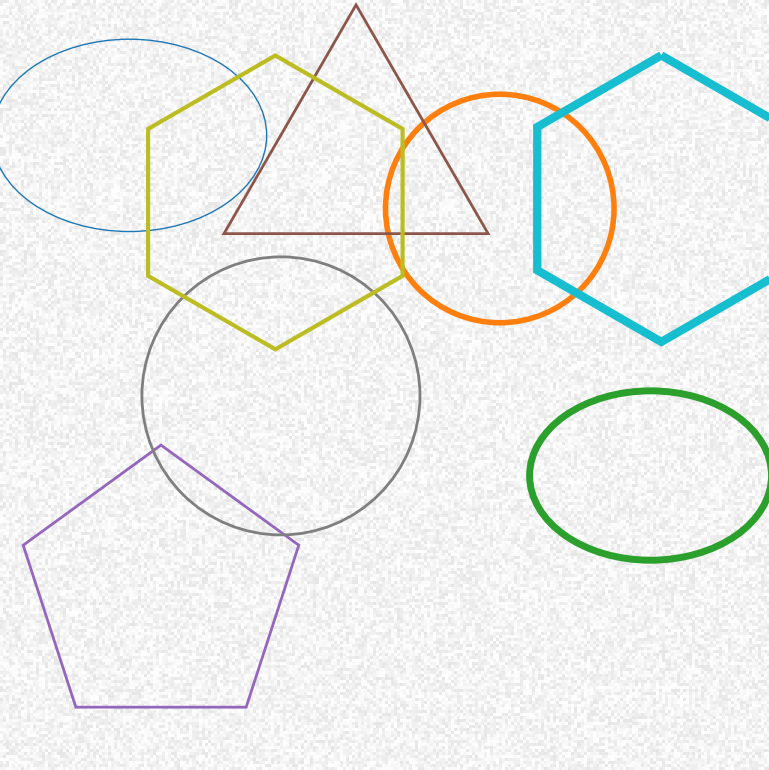[{"shape": "oval", "thickness": 0.5, "radius": 0.89, "center": [0.168, 0.824]}, {"shape": "circle", "thickness": 2, "radius": 0.74, "center": [0.649, 0.729]}, {"shape": "oval", "thickness": 2.5, "radius": 0.79, "center": [0.845, 0.382]}, {"shape": "pentagon", "thickness": 1, "radius": 0.94, "center": [0.209, 0.234]}, {"shape": "triangle", "thickness": 1, "radius": 0.99, "center": [0.462, 0.796]}, {"shape": "circle", "thickness": 1, "radius": 0.9, "center": [0.365, 0.486]}, {"shape": "hexagon", "thickness": 1.5, "radius": 0.95, "center": [0.358, 0.737]}, {"shape": "hexagon", "thickness": 3, "radius": 0.93, "center": [0.859, 0.742]}]